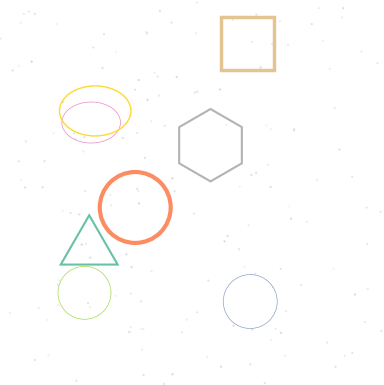[{"shape": "triangle", "thickness": 1.5, "radius": 0.43, "center": [0.232, 0.356]}, {"shape": "circle", "thickness": 3, "radius": 0.46, "center": [0.351, 0.461]}, {"shape": "circle", "thickness": 0.5, "radius": 0.35, "center": [0.65, 0.217]}, {"shape": "oval", "thickness": 0.5, "radius": 0.38, "center": [0.237, 0.682]}, {"shape": "circle", "thickness": 0.5, "radius": 0.34, "center": [0.219, 0.239]}, {"shape": "oval", "thickness": 1, "radius": 0.46, "center": [0.247, 0.712]}, {"shape": "square", "thickness": 2.5, "radius": 0.34, "center": [0.643, 0.888]}, {"shape": "hexagon", "thickness": 1.5, "radius": 0.47, "center": [0.547, 0.623]}]